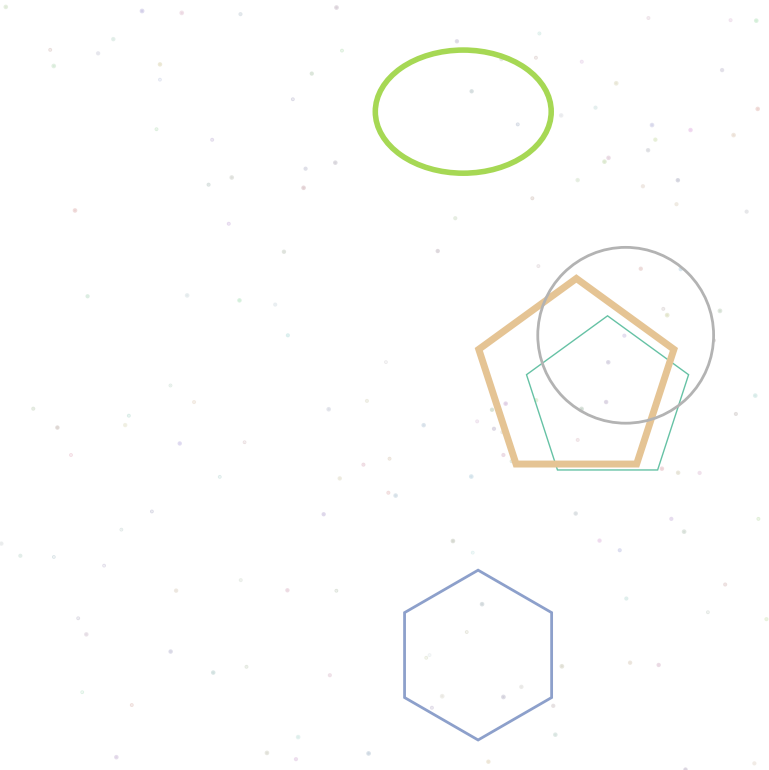[{"shape": "pentagon", "thickness": 0.5, "radius": 0.55, "center": [0.789, 0.479]}, {"shape": "hexagon", "thickness": 1, "radius": 0.55, "center": [0.621, 0.149]}, {"shape": "oval", "thickness": 2, "radius": 0.57, "center": [0.602, 0.855]}, {"shape": "pentagon", "thickness": 2.5, "radius": 0.67, "center": [0.748, 0.505]}, {"shape": "circle", "thickness": 1, "radius": 0.57, "center": [0.813, 0.565]}]